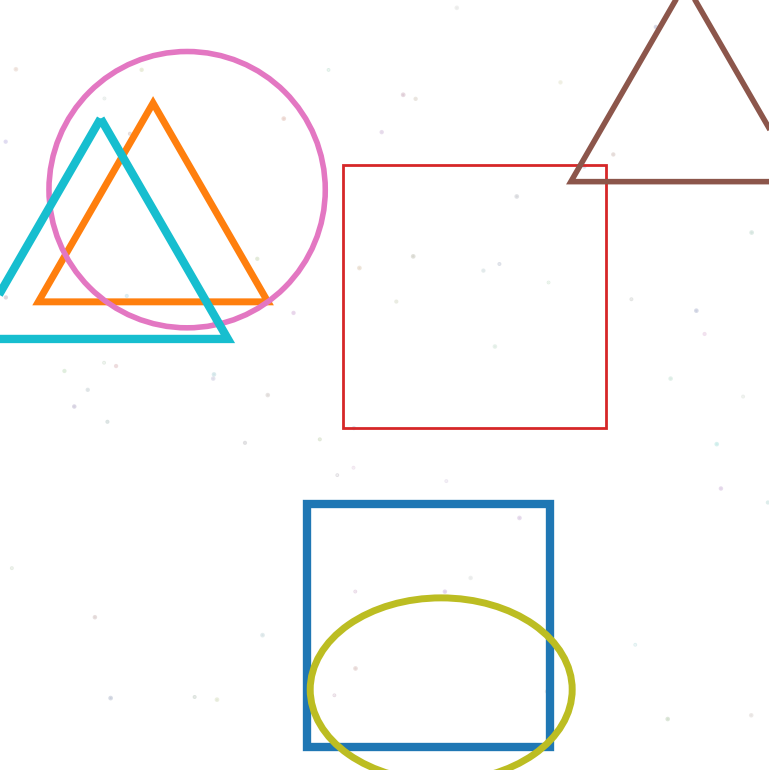[{"shape": "square", "thickness": 3, "radius": 0.79, "center": [0.556, 0.188]}, {"shape": "triangle", "thickness": 2.5, "radius": 0.86, "center": [0.199, 0.694]}, {"shape": "square", "thickness": 1, "radius": 0.86, "center": [0.616, 0.615]}, {"shape": "triangle", "thickness": 2, "radius": 0.86, "center": [0.89, 0.85]}, {"shape": "circle", "thickness": 2, "radius": 0.9, "center": [0.243, 0.754]}, {"shape": "oval", "thickness": 2.5, "radius": 0.85, "center": [0.573, 0.104]}, {"shape": "triangle", "thickness": 3, "radius": 0.95, "center": [0.131, 0.655]}]